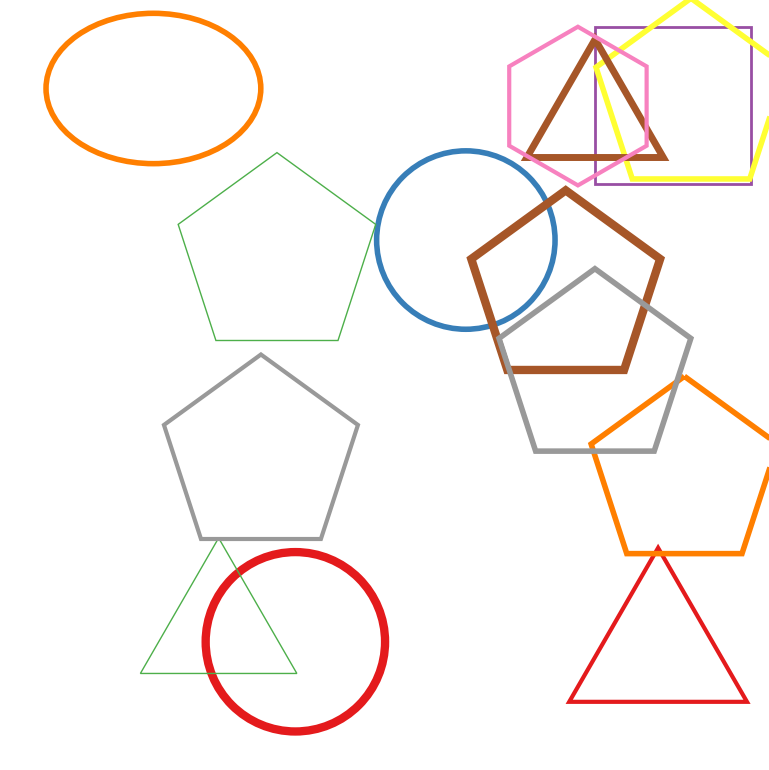[{"shape": "circle", "thickness": 3, "radius": 0.58, "center": [0.384, 0.167]}, {"shape": "triangle", "thickness": 1.5, "radius": 0.67, "center": [0.855, 0.155]}, {"shape": "circle", "thickness": 2, "radius": 0.58, "center": [0.605, 0.688]}, {"shape": "pentagon", "thickness": 0.5, "radius": 0.67, "center": [0.36, 0.667]}, {"shape": "triangle", "thickness": 0.5, "radius": 0.59, "center": [0.284, 0.184]}, {"shape": "square", "thickness": 1, "radius": 0.51, "center": [0.874, 0.863]}, {"shape": "pentagon", "thickness": 2, "radius": 0.64, "center": [0.889, 0.384]}, {"shape": "oval", "thickness": 2, "radius": 0.7, "center": [0.199, 0.885]}, {"shape": "pentagon", "thickness": 2, "radius": 0.65, "center": [0.897, 0.873]}, {"shape": "pentagon", "thickness": 3, "radius": 0.64, "center": [0.735, 0.624]}, {"shape": "triangle", "thickness": 2.5, "radius": 0.51, "center": [0.773, 0.847]}, {"shape": "hexagon", "thickness": 1.5, "radius": 0.52, "center": [0.751, 0.862]}, {"shape": "pentagon", "thickness": 2, "radius": 0.65, "center": [0.773, 0.52]}, {"shape": "pentagon", "thickness": 1.5, "radius": 0.66, "center": [0.339, 0.407]}]